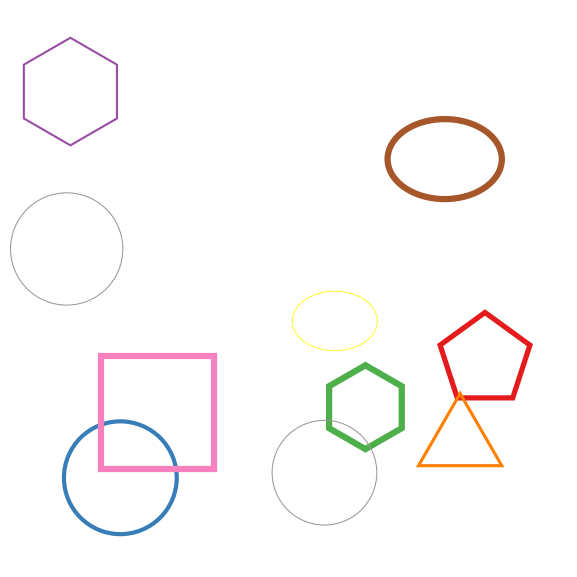[{"shape": "pentagon", "thickness": 2.5, "radius": 0.41, "center": [0.84, 0.376]}, {"shape": "circle", "thickness": 2, "radius": 0.49, "center": [0.208, 0.172]}, {"shape": "hexagon", "thickness": 3, "radius": 0.36, "center": [0.633, 0.294]}, {"shape": "hexagon", "thickness": 1, "radius": 0.47, "center": [0.122, 0.841]}, {"shape": "triangle", "thickness": 1.5, "radius": 0.42, "center": [0.797, 0.234]}, {"shape": "oval", "thickness": 0.5, "radius": 0.37, "center": [0.58, 0.443]}, {"shape": "oval", "thickness": 3, "radius": 0.49, "center": [0.77, 0.724]}, {"shape": "square", "thickness": 3, "radius": 0.49, "center": [0.273, 0.285]}, {"shape": "circle", "thickness": 0.5, "radius": 0.45, "center": [0.562, 0.181]}, {"shape": "circle", "thickness": 0.5, "radius": 0.49, "center": [0.115, 0.568]}]